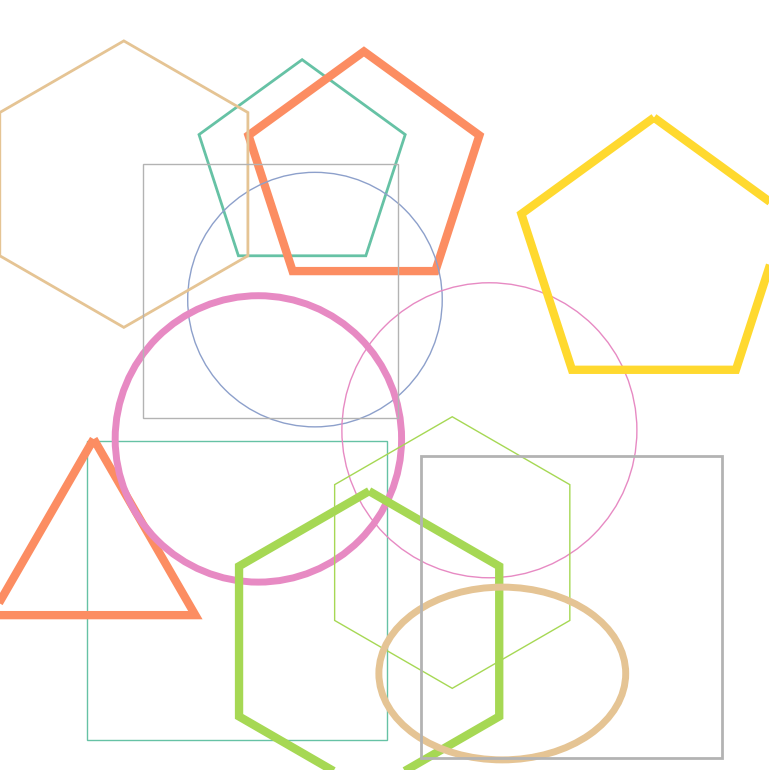[{"shape": "square", "thickness": 0.5, "radius": 0.97, "center": [0.308, 0.233]}, {"shape": "pentagon", "thickness": 1, "radius": 0.7, "center": [0.392, 0.782]}, {"shape": "triangle", "thickness": 3, "radius": 0.76, "center": [0.122, 0.277]}, {"shape": "pentagon", "thickness": 3, "radius": 0.79, "center": [0.473, 0.775]}, {"shape": "circle", "thickness": 0.5, "radius": 0.83, "center": [0.409, 0.611]}, {"shape": "circle", "thickness": 0.5, "radius": 0.96, "center": [0.636, 0.441]}, {"shape": "circle", "thickness": 2.5, "radius": 0.93, "center": [0.336, 0.43]}, {"shape": "hexagon", "thickness": 3, "radius": 0.98, "center": [0.479, 0.167]}, {"shape": "hexagon", "thickness": 0.5, "radius": 0.88, "center": [0.587, 0.282]}, {"shape": "pentagon", "thickness": 3, "radius": 0.91, "center": [0.849, 0.666]}, {"shape": "oval", "thickness": 2.5, "radius": 0.8, "center": [0.652, 0.125]}, {"shape": "hexagon", "thickness": 1, "radius": 0.93, "center": [0.161, 0.761]}, {"shape": "square", "thickness": 0.5, "radius": 0.83, "center": [0.351, 0.622]}, {"shape": "square", "thickness": 1, "radius": 0.98, "center": [0.742, 0.212]}]